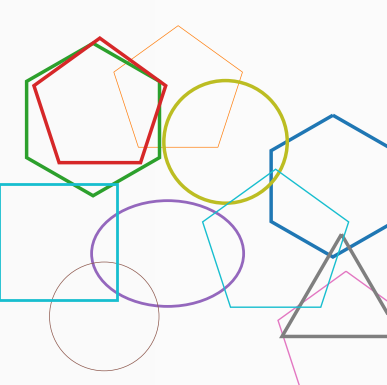[{"shape": "hexagon", "thickness": 2.5, "radius": 0.92, "center": [0.859, 0.517]}, {"shape": "pentagon", "thickness": 0.5, "radius": 0.87, "center": [0.46, 0.759]}, {"shape": "hexagon", "thickness": 2.5, "radius": 0.99, "center": [0.24, 0.69]}, {"shape": "pentagon", "thickness": 2.5, "radius": 0.89, "center": [0.258, 0.722]}, {"shape": "oval", "thickness": 2, "radius": 0.98, "center": [0.433, 0.341]}, {"shape": "circle", "thickness": 0.5, "radius": 0.71, "center": [0.269, 0.178]}, {"shape": "pentagon", "thickness": 1, "radius": 0.92, "center": [0.893, 0.111]}, {"shape": "triangle", "thickness": 2.5, "radius": 0.89, "center": [0.881, 0.215]}, {"shape": "circle", "thickness": 2.5, "radius": 0.8, "center": [0.582, 0.631]}, {"shape": "square", "thickness": 2, "radius": 0.76, "center": [0.15, 0.371]}, {"shape": "pentagon", "thickness": 1, "radius": 0.99, "center": [0.711, 0.362]}]